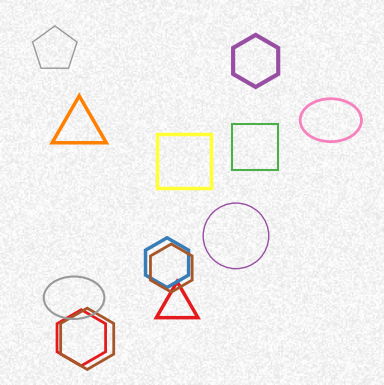[{"shape": "triangle", "thickness": 2.5, "radius": 0.31, "center": [0.46, 0.206]}, {"shape": "hexagon", "thickness": 2, "radius": 0.36, "center": [0.211, 0.123]}, {"shape": "hexagon", "thickness": 2.5, "radius": 0.32, "center": [0.434, 0.318]}, {"shape": "square", "thickness": 1.5, "radius": 0.3, "center": [0.662, 0.618]}, {"shape": "hexagon", "thickness": 3, "radius": 0.34, "center": [0.664, 0.842]}, {"shape": "circle", "thickness": 1, "radius": 0.43, "center": [0.613, 0.387]}, {"shape": "triangle", "thickness": 2.5, "radius": 0.41, "center": [0.206, 0.67]}, {"shape": "square", "thickness": 2.5, "radius": 0.35, "center": [0.478, 0.582]}, {"shape": "hexagon", "thickness": 2, "radius": 0.4, "center": [0.226, 0.12]}, {"shape": "hexagon", "thickness": 2, "radius": 0.31, "center": [0.445, 0.304]}, {"shape": "oval", "thickness": 2, "radius": 0.4, "center": [0.859, 0.688]}, {"shape": "oval", "thickness": 1.5, "radius": 0.39, "center": [0.192, 0.227]}, {"shape": "pentagon", "thickness": 1, "radius": 0.3, "center": [0.142, 0.872]}]